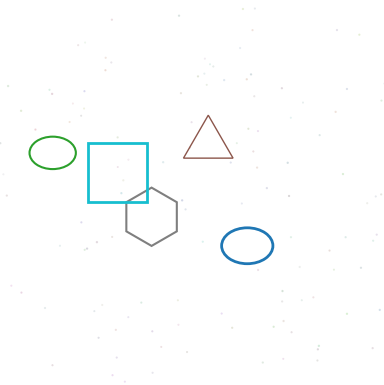[{"shape": "oval", "thickness": 2, "radius": 0.33, "center": [0.642, 0.362]}, {"shape": "oval", "thickness": 1.5, "radius": 0.3, "center": [0.137, 0.603]}, {"shape": "triangle", "thickness": 1, "radius": 0.37, "center": [0.541, 0.626]}, {"shape": "hexagon", "thickness": 1.5, "radius": 0.38, "center": [0.394, 0.437]}, {"shape": "square", "thickness": 2, "radius": 0.38, "center": [0.305, 0.553]}]